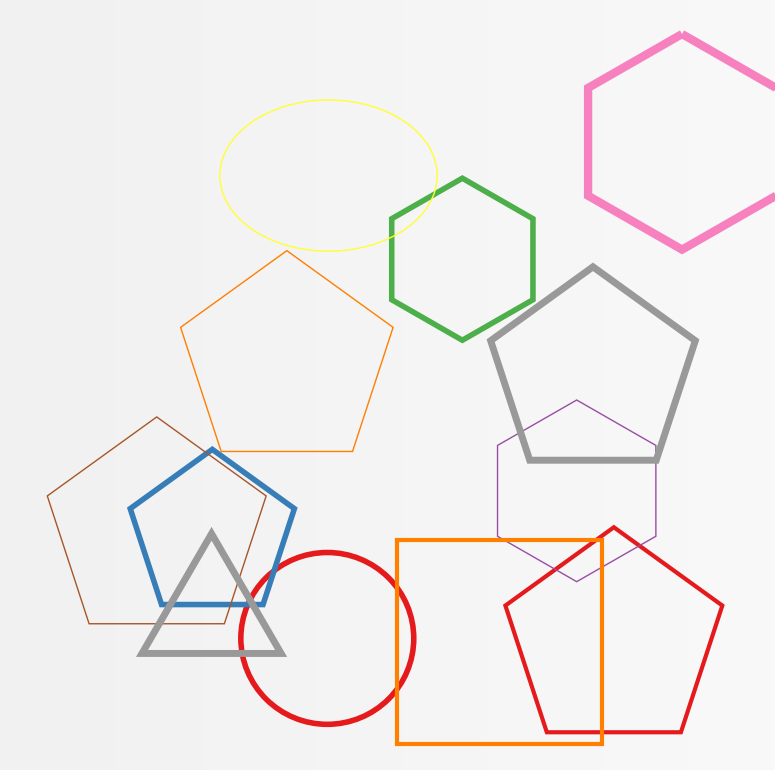[{"shape": "circle", "thickness": 2, "radius": 0.56, "center": [0.422, 0.171]}, {"shape": "pentagon", "thickness": 1.5, "radius": 0.74, "center": [0.792, 0.168]}, {"shape": "pentagon", "thickness": 2, "radius": 0.56, "center": [0.274, 0.305]}, {"shape": "hexagon", "thickness": 2, "radius": 0.53, "center": [0.597, 0.663]}, {"shape": "hexagon", "thickness": 0.5, "radius": 0.59, "center": [0.744, 0.363]}, {"shape": "pentagon", "thickness": 0.5, "radius": 0.72, "center": [0.37, 0.53]}, {"shape": "square", "thickness": 1.5, "radius": 0.66, "center": [0.645, 0.166]}, {"shape": "oval", "thickness": 0.5, "radius": 0.7, "center": [0.424, 0.772]}, {"shape": "pentagon", "thickness": 0.5, "radius": 0.74, "center": [0.202, 0.31]}, {"shape": "hexagon", "thickness": 3, "radius": 0.7, "center": [0.88, 0.816]}, {"shape": "triangle", "thickness": 2.5, "radius": 0.52, "center": [0.273, 0.203]}, {"shape": "pentagon", "thickness": 2.5, "radius": 0.69, "center": [0.765, 0.515]}]